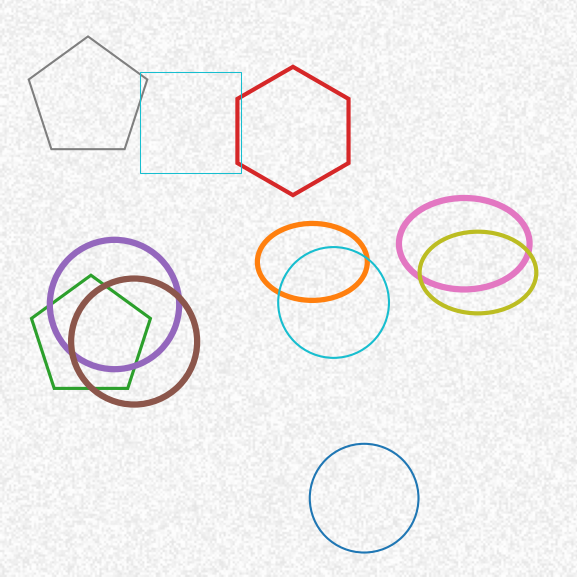[{"shape": "circle", "thickness": 1, "radius": 0.47, "center": [0.631, 0.137]}, {"shape": "oval", "thickness": 2.5, "radius": 0.48, "center": [0.541, 0.546]}, {"shape": "pentagon", "thickness": 1.5, "radius": 0.54, "center": [0.157, 0.414]}, {"shape": "hexagon", "thickness": 2, "radius": 0.56, "center": [0.507, 0.772]}, {"shape": "circle", "thickness": 3, "radius": 0.56, "center": [0.198, 0.472]}, {"shape": "circle", "thickness": 3, "radius": 0.55, "center": [0.232, 0.408]}, {"shape": "oval", "thickness": 3, "radius": 0.57, "center": [0.804, 0.577]}, {"shape": "pentagon", "thickness": 1, "radius": 0.54, "center": [0.152, 0.828]}, {"shape": "oval", "thickness": 2, "radius": 0.51, "center": [0.828, 0.527]}, {"shape": "square", "thickness": 0.5, "radius": 0.44, "center": [0.33, 0.787]}, {"shape": "circle", "thickness": 1, "radius": 0.48, "center": [0.578, 0.475]}]